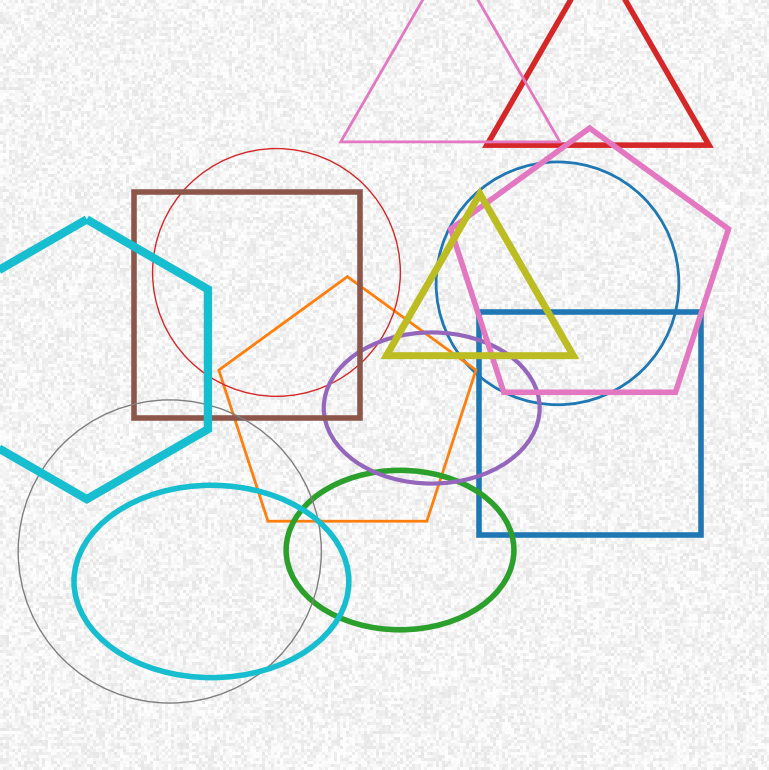[{"shape": "square", "thickness": 2, "radius": 0.72, "center": [0.766, 0.45]}, {"shape": "circle", "thickness": 1, "radius": 0.79, "center": [0.724, 0.632]}, {"shape": "pentagon", "thickness": 1, "radius": 0.88, "center": [0.451, 0.465]}, {"shape": "oval", "thickness": 2, "radius": 0.74, "center": [0.52, 0.286]}, {"shape": "triangle", "thickness": 2, "radius": 0.83, "center": [0.777, 0.895]}, {"shape": "circle", "thickness": 0.5, "radius": 0.8, "center": [0.359, 0.646]}, {"shape": "oval", "thickness": 1.5, "radius": 0.7, "center": [0.561, 0.47]}, {"shape": "square", "thickness": 2, "radius": 0.73, "center": [0.32, 0.603]}, {"shape": "pentagon", "thickness": 2, "radius": 0.95, "center": [0.766, 0.644]}, {"shape": "triangle", "thickness": 1, "radius": 0.82, "center": [0.585, 0.898]}, {"shape": "circle", "thickness": 0.5, "radius": 0.98, "center": [0.22, 0.284]}, {"shape": "triangle", "thickness": 2.5, "radius": 0.7, "center": [0.623, 0.608]}, {"shape": "hexagon", "thickness": 3, "radius": 0.91, "center": [0.113, 0.533]}, {"shape": "oval", "thickness": 2, "radius": 0.89, "center": [0.275, 0.245]}]